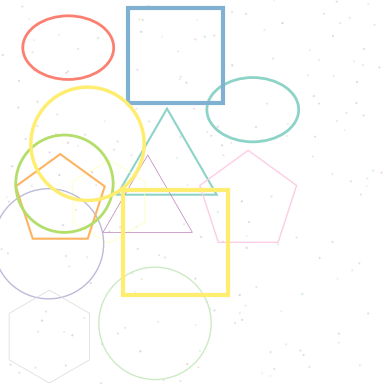[{"shape": "oval", "thickness": 2, "radius": 0.6, "center": [0.657, 0.715]}, {"shape": "triangle", "thickness": 1.5, "radius": 0.75, "center": [0.434, 0.569]}, {"shape": "hexagon", "thickness": 0.5, "radius": 0.54, "center": [0.283, 0.476]}, {"shape": "circle", "thickness": 1, "radius": 0.72, "center": [0.126, 0.367]}, {"shape": "oval", "thickness": 2, "radius": 0.59, "center": [0.177, 0.876]}, {"shape": "square", "thickness": 3, "radius": 0.62, "center": [0.456, 0.857]}, {"shape": "pentagon", "thickness": 1.5, "radius": 0.61, "center": [0.156, 0.478]}, {"shape": "circle", "thickness": 2, "radius": 0.63, "center": [0.167, 0.523]}, {"shape": "pentagon", "thickness": 1, "radius": 0.66, "center": [0.645, 0.477]}, {"shape": "hexagon", "thickness": 0.5, "radius": 0.6, "center": [0.128, 0.126]}, {"shape": "triangle", "thickness": 0.5, "radius": 0.67, "center": [0.384, 0.463]}, {"shape": "circle", "thickness": 1, "radius": 0.73, "center": [0.403, 0.16]}, {"shape": "square", "thickness": 3, "radius": 0.68, "center": [0.455, 0.371]}, {"shape": "circle", "thickness": 2.5, "radius": 0.74, "center": [0.227, 0.626]}]